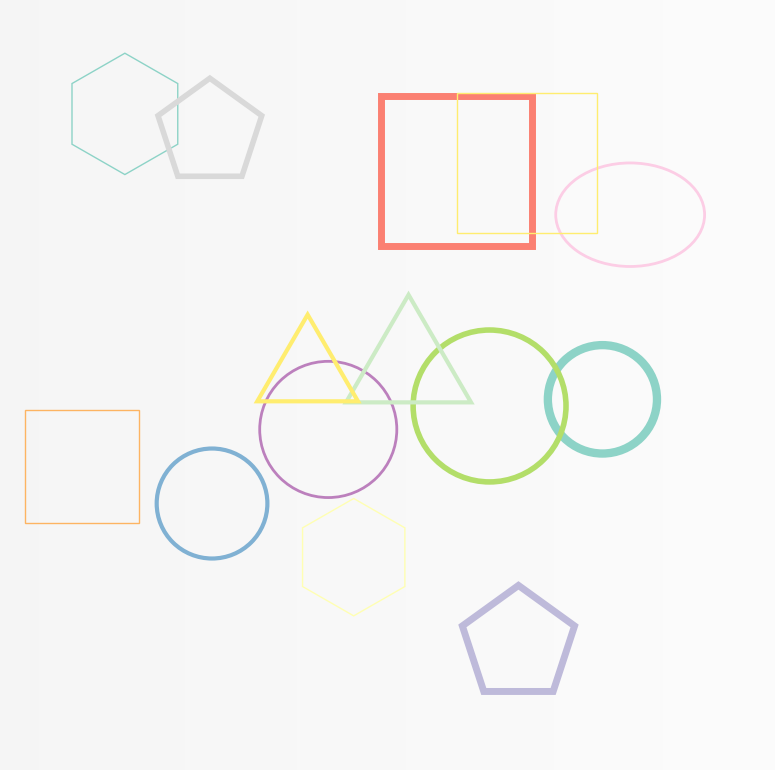[{"shape": "circle", "thickness": 3, "radius": 0.35, "center": [0.777, 0.481]}, {"shape": "hexagon", "thickness": 0.5, "radius": 0.39, "center": [0.161, 0.852]}, {"shape": "hexagon", "thickness": 0.5, "radius": 0.38, "center": [0.456, 0.276]}, {"shape": "pentagon", "thickness": 2.5, "radius": 0.38, "center": [0.669, 0.164]}, {"shape": "square", "thickness": 2.5, "radius": 0.49, "center": [0.589, 0.778]}, {"shape": "circle", "thickness": 1.5, "radius": 0.36, "center": [0.274, 0.346]}, {"shape": "square", "thickness": 0.5, "radius": 0.37, "center": [0.106, 0.394]}, {"shape": "circle", "thickness": 2, "radius": 0.49, "center": [0.632, 0.473]}, {"shape": "oval", "thickness": 1, "radius": 0.48, "center": [0.813, 0.721]}, {"shape": "pentagon", "thickness": 2, "radius": 0.35, "center": [0.271, 0.828]}, {"shape": "circle", "thickness": 1, "radius": 0.44, "center": [0.424, 0.442]}, {"shape": "triangle", "thickness": 1.5, "radius": 0.47, "center": [0.527, 0.524]}, {"shape": "triangle", "thickness": 1.5, "radius": 0.38, "center": [0.397, 0.516]}, {"shape": "square", "thickness": 0.5, "radius": 0.45, "center": [0.68, 0.788]}]